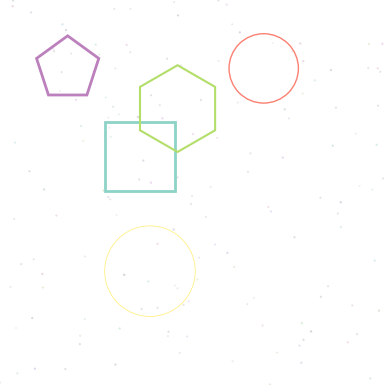[{"shape": "square", "thickness": 2, "radius": 0.45, "center": [0.363, 0.594]}, {"shape": "circle", "thickness": 1, "radius": 0.45, "center": [0.685, 0.822]}, {"shape": "hexagon", "thickness": 1.5, "radius": 0.56, "center": [0.461, 0.718]}, {"shape": "pentagon", "thickness": 2, "radius": 0.42, "center": [0.176, 0.822]}, {"shape": "circle", "thickness": 0.5, "radius": 0.59, "center": [0.39, 0.296]}]